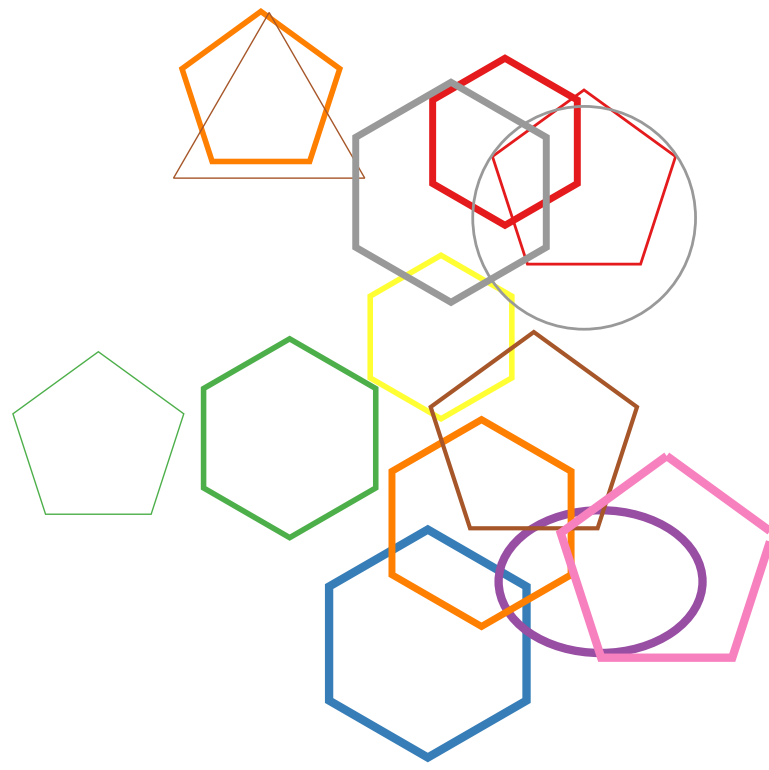[{"shape": "pentagon", "thickness": 1, "radius": 0.63, "center": [0.758, 0.758]}, {"shape": "hexagon", "thickness": 2.5, "radius": 0.54, "center": [0.656, 0.816]}, {"shape": "hexagon", "thickness": 3, "radius": 0.74, "center": [0.556, 0.164]}, {"shape": "hexagon", "thickness": 2, "radius": 0.65, "center": [0.376, 0.431]}, {"shape": "pentagon", "thickness": 0.5, "radius": 0.58, "center": [0.128, 0.427]}, {"shape": "oval", "thickness": 3, "radius": 0.66, "center": [0.78, 0.245]}, {"shape": "pentagon", "thickness": 2, "radius": 0.54, "center": [0.339, 0.877]}, {"shape": "hexagon", "thickness": 2.5, "radius": 0.67, "center": [0.625, 0.321]}, {"shape": "hexagon", "thickness": 2, "radius": 0.53, "center": [0.573, 0.562]}, {"shape": "triangle", "thickness": 0.5, "radius": 0.72, "center": [0.35, 0.84]}, {"shape": "pentagon", "thickness": 1.5, "radius": 0.7, "center": [0.693, 0.428]}, {"shape": "pentagon", "thickness": 3, "radius": 0.72, "center": [0.866, 0.263]}, {"shape": "circle", "thickness": 1, "radius": 0.72, "center": [0.759, 0.717]}, {"shape": "hexagon", "thickness": 2.5, "radius": 0.71, "center": [0.586, 0.75]}]